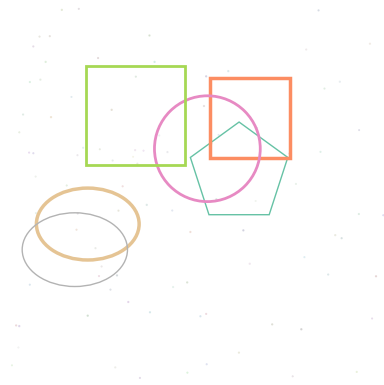[{"shape": "pentagon", "thickness": 1, "radius": 0.67, "center": [0.621, 0.55]}, {"shape": "square", "thickness": 2.5, "radius": 0.52, "center": [0.65, 0.694]}, {"shape": "circle", "thickness": 2, "radius": 0.69, "center": [0.539, 0.614]}, {"shape": "square", "thickness": 2, "radius": 0.64, "center": [0.351, 0.7]}, {"shape": "oval", "thickness": 2.5, "radius": 0.67, "center": [0.228, 0.418]}, {"shape": "oval", "thickness": 1, "radius": 0.68, "center": [0.194, 0.352]}]